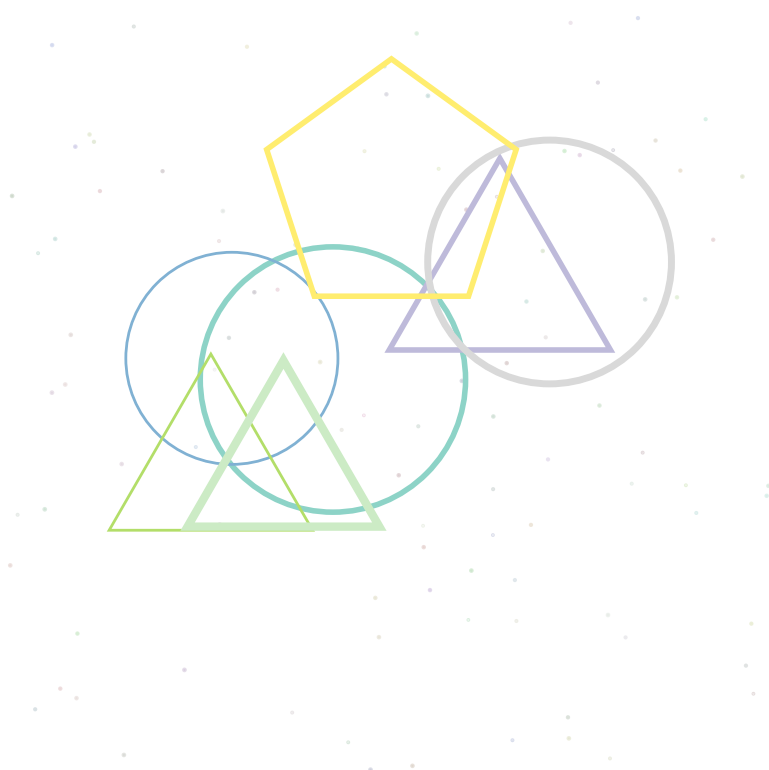[{"shape": "circle", "thickness": 2, "radius": 0.86, "center": [0.432, 0.507]}, {"shape": "triangle", "thickness": 2, "radius": 0.83, "center": [0.649, 0.628]}, {"shape": "circle", "thickness": 1, "radius": 0.69, "center": [0.301, 0.535]}, {"shape": "triangle", "thickness": 1, "radius": 0.76, "center": [0.274, 0.388]}, {"shape": "circle", "thickness": 2.5, "radius": 0.79, "center": [0.714, 0.66]}, {"shape": "triangle", "thickness": 3, "radius": 0.72, "center": [0.368, 0.388]}, {"shape": "pentagon", "thickness": 2, "radius": 0.85, "center": [0.508, 0.753]}]